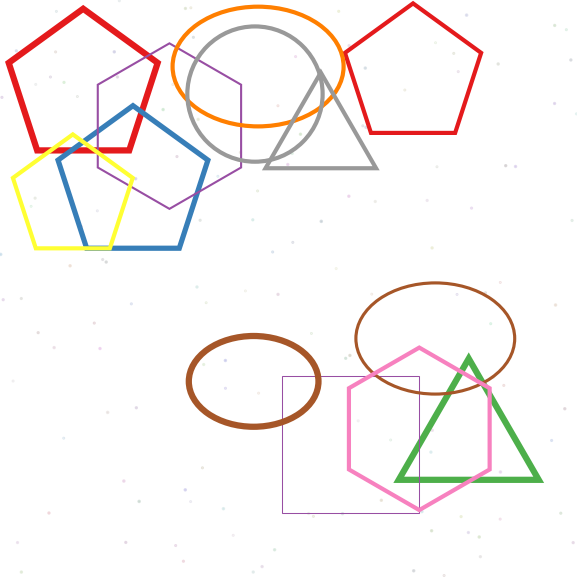[{"shape": "pentagon", "thickness": 3, "radius": 0.68, "center": [0.144, 0.848]}, {"shape": "pentagon", "thickness": 2, "radius": 0.62, "center": [0.715, 0.869]}, {"shape": "pentagon", "thickness": 2.5, "radius": 0.68, "center": [0.23, 0.68]}, {"shape": "triangle", "thickness": 3, "radius": 0.7, "center": [0.812, 0.238]}, {"shape": "hexagon", "thickness": 1, "radius": 0.72, "center": [0.293, 0.781]}, {"shape": "square", "thickness": 0.5, "radius": 0.59, "center": [0.607, 0.229]}, {"shape": "oval", "thickness": 2, "radius": 0.74, "center": [0.447, 0.884]}, {"shape": "pentagon", "thickness": 2, "radius": 0.55, "center": [0.126, 0.657]}, {"shape": "oval", "thickness": 1.5, "radius": 0.69, "center": [0.754, 0.413]}, {"shape": "oval", "thickness": 3, "radius": 0.56, "center": [0.439, 0.339]}, {"shape": "hexagon", "thickness": 2, "radius": 0.7, "center": [0.726, 0.257]}, {"shape": "triangle", "thickness": 2, "radius": 0.55, "center": [0.555, 0.763]}, {"shape": "circle", "thickness": 2, "radius": 0.59, "center": [0.442, 0.836]}]